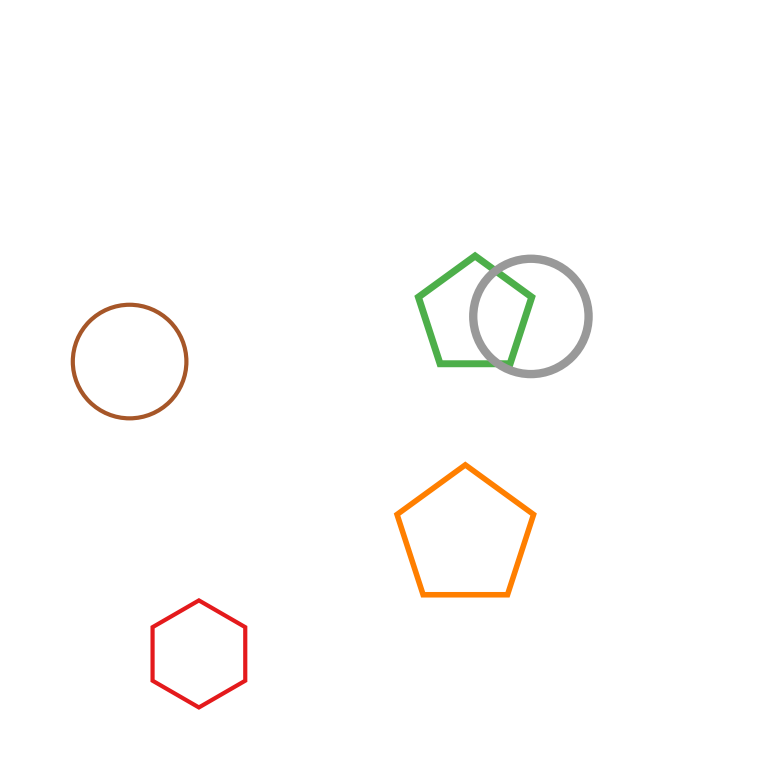[{"shape": "hexagon", "thickness": 1.5, "radius": 0.35, "center": [0.258, 0.151]}, {"shape": "pentagon", "thickness": 2.5, "radius": 0.39, "center": [0.617, 0.59]}, {"shape": "pentagon", "thickness": 2, "radius": 0.47, "center": [0.604, 0.303]}, {"shape": "circle", "thickness": 1.5, "radius": 0.37, "center": [0.168, 0.53]}, {"shape": "circle", "thickness": 3, "radius": 0.37, "center": [0.689, 0.589]}]